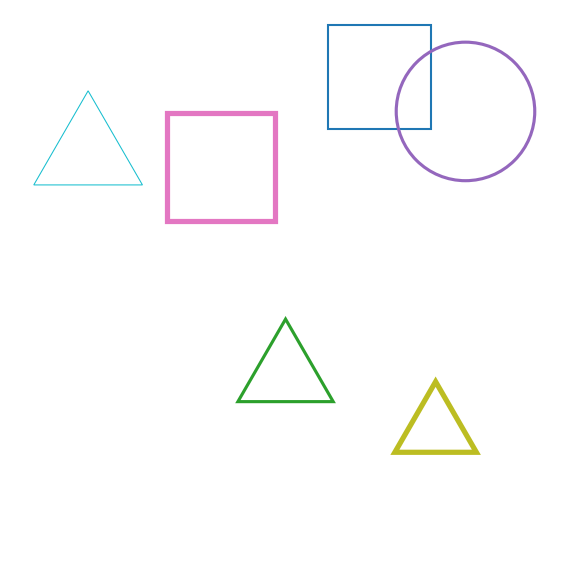[{"shape": "square", "thickness": 1, "radius": 0.45, "center": [0.657, 0.865]}, {"shape": "triangle", "thickness": 1.5, "radius": 0.48, "center": [0.494, 0.351]}, {"shape": "circle", "thickness": 1.5, "radius": 0.6, "center": [0.806, 0.806]}, {"shape": "square", "thickness": 2.5, "radius": 0.47, "center": [0.383, 0.71]}, {"shape": "triangle", "thickness": 2.5, "radius": 0.41, "center": [0.754, 0.257]}, {"shape": "triangle", "thickness": 0.5, "radius": 0.54, "center": [0.153, 0.733]}]